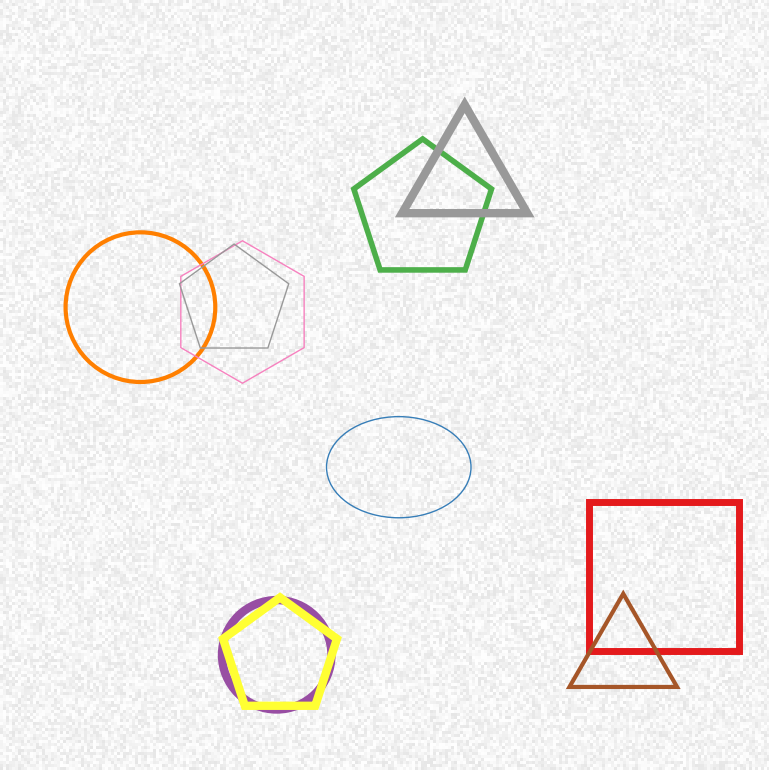[{"shape": "square", "thickness": 2.5, "radius": 0.49, "center": [0.862, 0.251]}, {"shape": "oval", "thickness": 0.5, "radius": 0.47, "center": [0.518, 0.393]}, {"shape": "pentagon", "thickness": 2, "radius": 0.47, "center": [0.549, 0.726]}, {"shape": "circle", "thickness": 3, "radius": 0.36, "center": [0.359, 0.15]}, {"shape": "circle", "thickness": 1.5, "radius": 0.49, "center": [0.182, 0.601]}, {"shape": "pentagon", "thickness": 3, "radius": 0.39, "center": [0.364, 0.146]}, {"shape": "triangle", "thickness": 1.5, "radius": 0.4, "center": [0.809, 0.148]}, {"shape": "hexagon", "thickness": 0.5, "radius": 0.46, "center": [0.315, 0.595]}, {"shape": "triangle", "thickness": 3, "radius": 0.47, "center": [0.604, 0.77]}, {"shape": "pentagon", "thickness": 0.5, "radius": 0.37, "center": [0.304, 0.608]}]